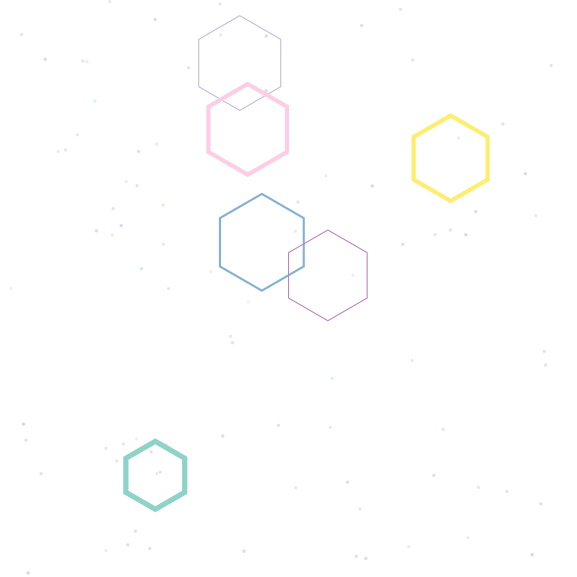[{"shape": "hexagon", "thickness": 2.5, "radius": 0.29, "center": [0.269, 0.176]}, {"shape": "hexagon", "thickness": 0.5, "radius": 0.41, "center": [0.415, 0.89]}, {"shape": "hexagon", "thickness": 1, "radius": 0.42, "center": [0.453, 0.58]}, {"shape": "hexagon", "thickness": 2, "radius": 0.39, "center": [0.429, 0.775]}, {"shape": "hexagon", "thickness": 0.5, "radius": 0.39, "center": [0.568, 0.522]}, {"shape": "hexagon", "thickness": 2, "radius": 0.37, "center": [0.78, 0.725]}]